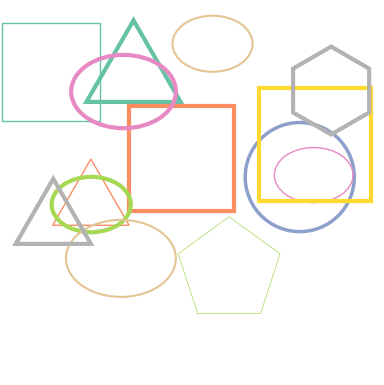[{"shape": "square", "thickness": 1, "radius": 0.64, "center": [0.132, 0.812]}, {"shape": "triangle", "thickness": 3, "radius": 0.71, "center": [0.347, 0.806]}, {"shape": "square", "thickness": 3, "radius": 0.68, "center": [0.472, 0.587]}, {"shape": "triangle", "thickness": 1, "radius": 0.57, "center": [0.236, 0.472]}, {"shape": "circle", "thickness": 2.5, "radius": 0.71, "center": [0.779, 0.54]}, {"shape": "oval", "thickness": 1, "radius": 0.51, "center": [0.815, 0.545]}, {"shape": "oval", "thickness": 3, "radius": 0.68, "center": [0.321, 0.762]}, {"shape": "oval", "thickness": 3, "radius": 0.51, "center": [0.237, 0.469]}, {"shape": "pentagon", "thickness": 0.5, "radius": 0.7, "center": [0.595, 0.298]}, {"shape": "square", "thickness": 3, "radius": 0.73, "center": [0.819, 0.625]}, {"shape": "oval", "thickness": 1.5, "radius": 0.52, "center": [0.552, 0.886]}, {"shape": "oval", "thickness": 1.5, "radius": 0.71, "center": [0.314, 0.329]}, {"shape": "triangle", "thickness": 3, "radius": 0.56, "center": [0.138, 0.423]}, {"shape": "hexagon", "thickness": 3, "radius": 0.57, "center": [0.86, 0.765]}]